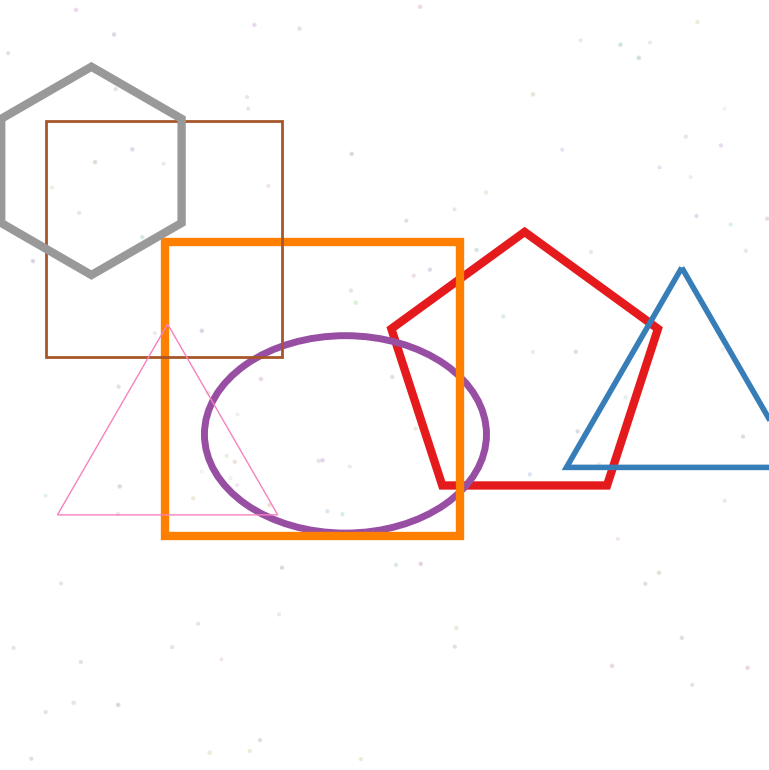[{"shape": "pentagon", "thickness": 3, "radius": 0.91, "center": [0.681, 0.517]}, {"shape": "triangle", "thickness": 2, "radius": 0.86, "center": [0.885, 0.479]}, {"shape": "oval", "thickness": 2.5, "radius": 0.92, "center": [0.449, 0.436]}, {"shape": "square", "thickness": 3, "radius": 0.96, "center": [0.406, 0.495]}, {"shape": "square", "thickness": 1, "radius": 0.77, "center": [0.213, 0.689]}, {"shape": "triangle", "thickness": 0.5, "radius": 0.83, "center": [0.218, 0.414]}, {"shape": "hexagon", "thickness": 3, "radius": 0.68, "center": [0.119, 0.778]}]